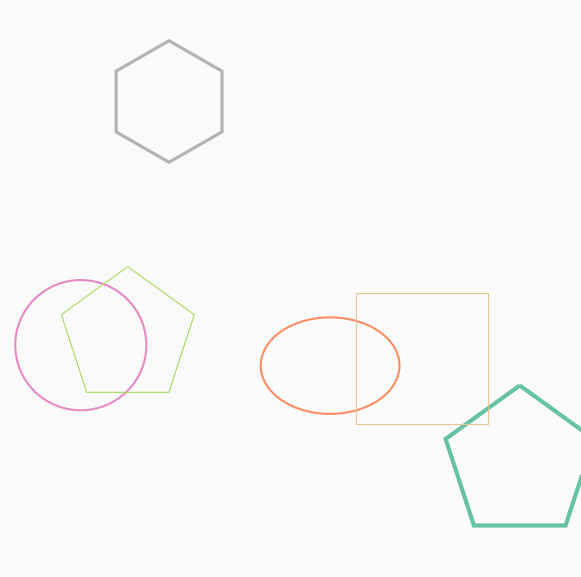[{"shape": "pentagon", "thickness": 2, "radius": 0.67, "center": [0.894, 0.198]}, {"shape": "oval", "thickness": 1, "radius": 0.6, "center": [0.568, 0.366]}, {"shape": "circle", "thickness": 1, "radius": 0.56, "center": [0.139, 0.401]}, {"shape": "pentagon", "thickness": 0.5, "radius": 0.6, "center": [0.22, 0.417]}, {"shape": "square", "thickness": 0.5, "radius": 0.57, "center": [0.726, 0.379]}, {"shape": "hexagon", "thickness": 1.5, "radius": 0.53, "center": [0.291, 0.823]}]